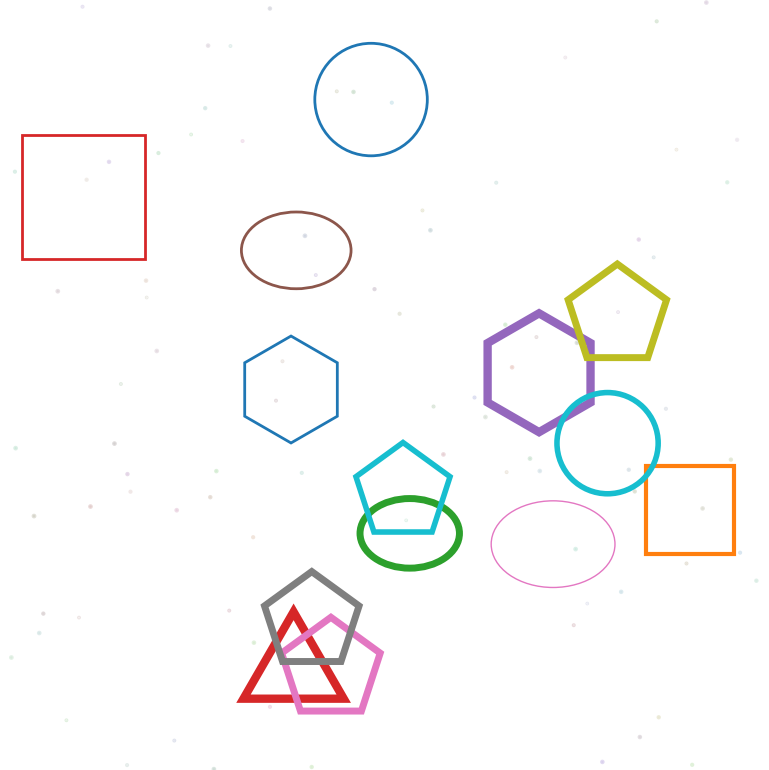[{"shape": "circle", "thickness": 1, "radius": 0.37, "center": [0.482, 0.871]}, {"shape": "hexagon", "thickness": 1, "radius": 0.35, "center": [0.378, 0.494]}, {"shape": "square", "thickness": 1.5, "radius": 0.29, "center": [0.896, 0.338]}, {"shape": "oval", "thickness": 2.5, "radius": 0.32, "center": [0.532, 0.307]}, {"shape": "square", "thickness": 1, "radius": 0.4, "center": [0.109, 0.744]}, {"shape": "triangle", "thickness": 3, "radius": 0.38, "center": [0.381, 0.13]}, {"shape": "hexagon", "thickness": 3, "radius": 0.39, "center": [0.7, 0.516]}, {"shape": "oval", "thickness": 1, "radius": 0.36, "center": [0.385, 0.675]}, {"shape": "oval", "thickness": 0.5, "radius": 0.4, "center": [0.718, 0.293]}, {"shape": "pentagon", "thickness": 2.5, "radius": 0.34, "center": [0.43, 0.131]}, {"shape": "pentagon", "thickness": 2.5, "radius": 0.32, "center": [0.405, 0.193]}, {"shape": "pentagon", "thickness": 2.5, "radius": 0.34, "center": [0.802, 0.59]}, {"shape": "pentagon", "thickness": 2, "radius": 0.32, "center": [0.523, 0.361]}, {"shape": "circle", "thickness": 2, "radius": 0.33, "center": [0.789, 0.424]}]